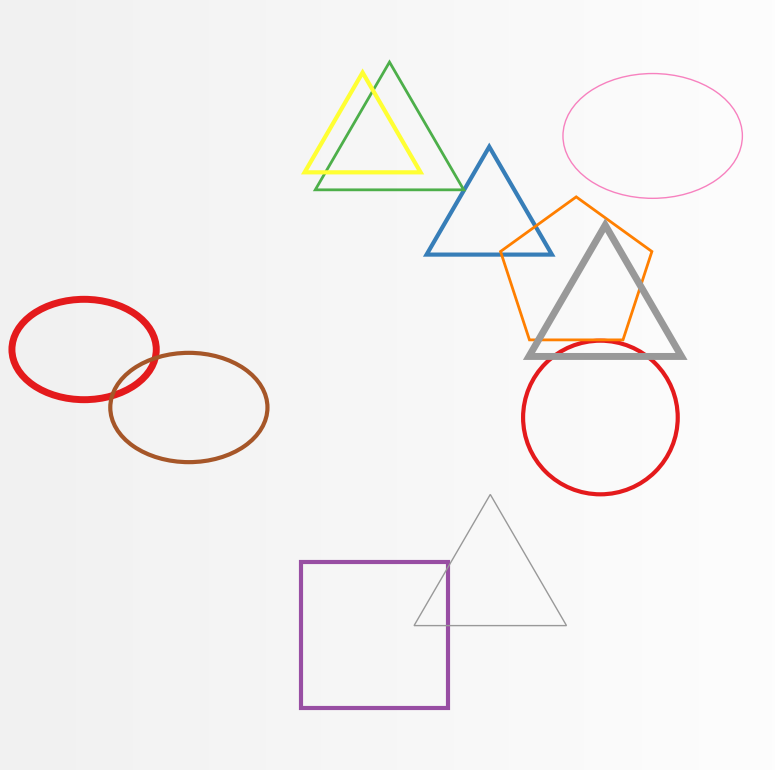[{"shape": "oval", "thickness": 2.5, "radius": 0.47, "center": [0.109, 0.546]}, {"shape": "circle", "thickness": 1.5, "radius": 0.5, "center": [0.775, 0.458]}, {"shape": "triangle", "thickness": 1.5, "radius": 0.47, "center": [0.631, 0.716]}, {"shape": "triangle", "thickness": 1, "radius": 0.55, "center": [0.503, 0.809]}, {"shape": "square", "thickness": 1.5, "radius": 0.47, "center": [0.483, 0.175]}, {"shape": "pentagon", "thickness": 1, "radius": 0.51, "center": [0.744, 0.642]}, {"shape": "triangle", "thickness": 1.5, "radius": 0.43, "center": [0.468, 0.819]}, {"shape": "oval", "thickness": 1.5, "radius": 0.51, "center": [0.244, 0.471]}, {"shape": "oval", "thickness": 0.5, "radius": 0.58, "center": [0.842, 0.823]}, {"shape": "triangle", "thickness": 0.5, "radius": 0.57, "center": [0.633, 0.244]}, {"shape": "triangle", "thickness": 2.5, "radius": 0.57, "center": [0.781, 0.594]}]